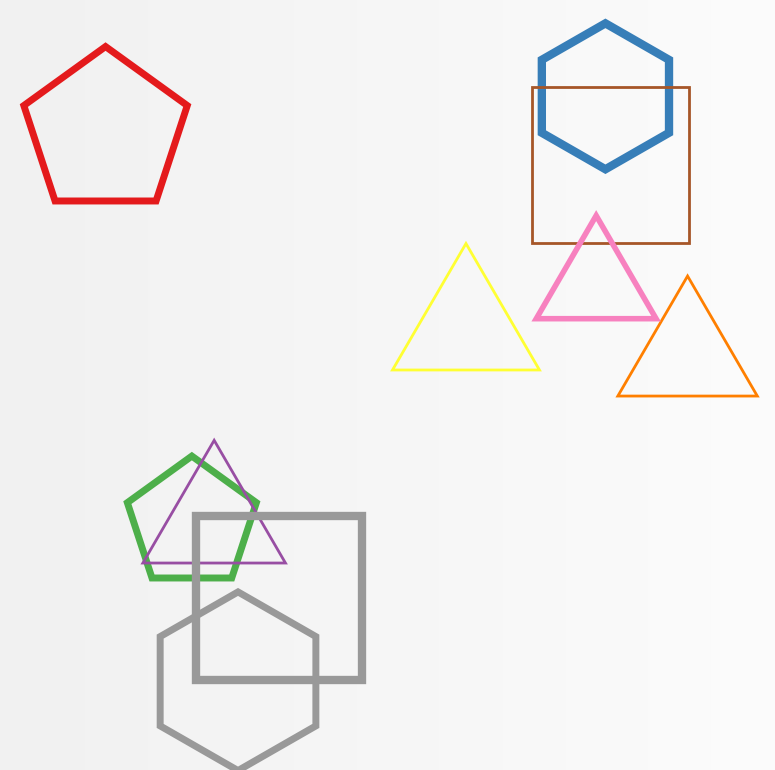[{"shape": "pentagon", "thickness": 2.5, "radius": 0.55, "center": [0.136, 0.829]}, {"shape": "hexagon", "thickness": 3, "radius": 0.47, "center": [0.781, 0.875]}, {"shape": "pentagon", "thickness": 2.5, "radius": 0.44, "center": [0.248, 0.32]}, {"shape": "triangle", "thickness": 1, "radius": 0.53, "center": [0.276, 0.322]}, {"shape": "triangle", "thickness": 1, "radius": 0.52, "center": [0.887, 0.538]}, {"shape": "triangle", "thickness": 1, "radius": 0.55, "center": [0.601, 0.574]}, {"shape": "square", "thickness": 1, "radius": 0.51, "center": [0.788, 0.786]}, {"shape": "triangle", "thickness": 2, "radius": 0.45, "center": [0.769, 0.631]}, {"shape": "hexagon", "thickness": 2.5, "radius": 0.58, "center": [0.307, 0.115]}, {"shape": "square", "thickness": 3, "radius": 0.53, "center": [0.36, 0.223]}]